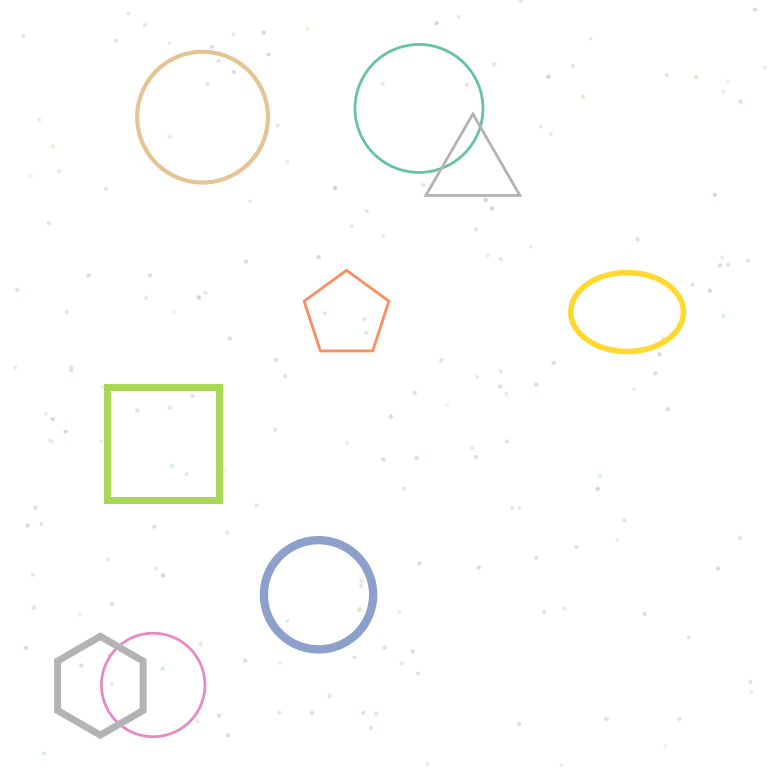[{"shape": "circle", "thickness": 1, "radius": 0.42, "center": [0.544, 0.859]}, {"shape": "pentagon", "thickness": 1, "radius": 0.29, "center": [0.45, 0.591]}, {"shape": "circle", "thickness": 3, "radius": 0.35, "center": [0.414, 0.228]}, {"shape": "circle", "thickness": 1, "radius": 0.34, "center": [0.199, 0.11]}, {"shape": "square", "thickness": 2.5, "radius": 0.37, "center": [0.212, 0.424]}, {"shape": "oval", "thickness": 2, "radius": 0.37, "center": [0.814, 0.595]}, {"shape": "circle", "thickness": 1.5, "radius": 0.42, "center": [0.263, 0.848]}, {"shape": "triangle", "thickness": 1, "radius": 0.35, "center": [0.614, 0.781]}, {"shape": "hexagon", "thickness": 2.5, "radius": 0.32, "center": [0.13, 0.109]}]